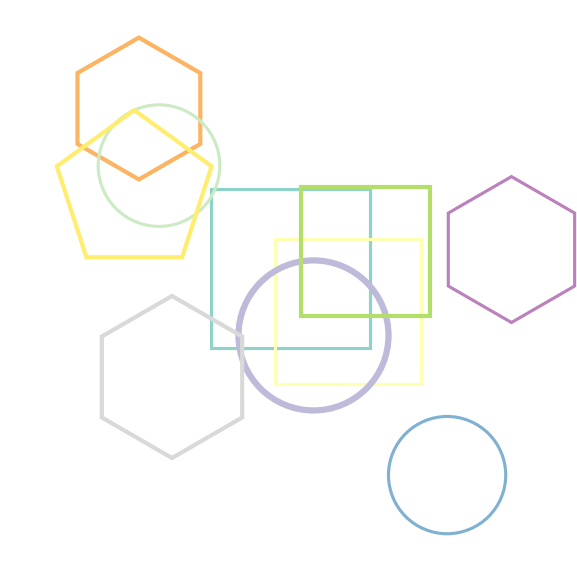[{"shape": "square", "thickness": 1.5, "radius": 0.69, "center": [0.504, 0.534]}, {"shape": "square", "thickness": 1.5, "radius": 0.63, "center": [0.603, 0.46]}, {"shape": "circle", "thickness": 3, "radius": 0.65, "center": [0.543, 0.418]}, {"shape": "circle", "thickness": 1.5, "radius": 0.51, "center": [0.774, 0.176]}, {"shape": "hexagon", "thickness": 2, "radius": 0.61, "center": [0.24, 0.811]}, {"shape": "square", "thickness": 2, "radius": 0.56, "center": [0.633, 0.564]}, {"shape": "hexagon", "thickness": 2, "radius": 0.7, "center": [0.298, 0.346]}, {"shape": "hexagon", "thickness": 1.5, "radius": 0.63, "center": [0.886, 0.567]}, {"shape": "circle", "thickness": 1.5, "radius": 0.53, "center": [0.275, 0.712]}, {"shape": "pentagon", "thickness": 2, "radius": 0.7, "center": [0.232, 0.668]}]